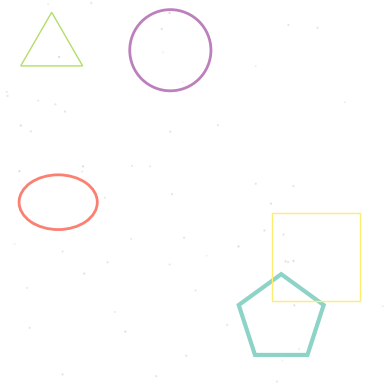[{"shape": "pentagon", "thickness": 3, "radius": 0.58, "center": [0.73, 0.172]}, {"shape": "oval", "thickness": 2, "radius": 0.51, "center": [0.151, 0.475]}, {"shape": "triangle", "thickness": 1, "radius": 0.46, "center": [0.134, 0.875]}, {"shape": "circle", "thickness": 2, "radius": 0.53, "center": [0.442, 0.87]}, {"shape": "square", "thickness": 1, "radius": 0.57, "center": [0.82, 0.332]}]